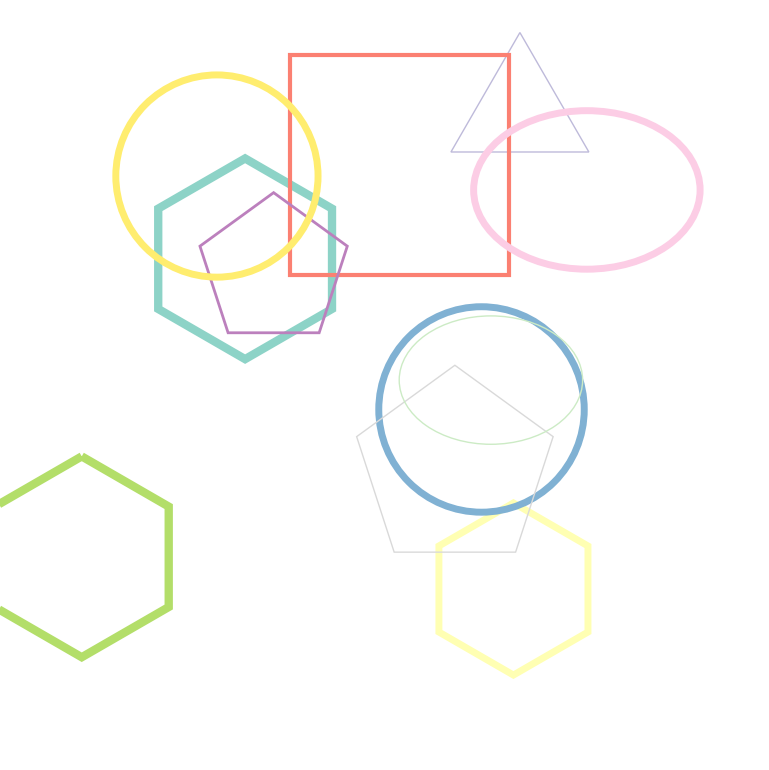[{"shape": "hexagon", "thickness": 3, "radius": 0.65, "center": [0.318, 0.664]}, {"shape": "hexagon", "thickness": 2.5, "radius": 0.56, "center": [0.667, 0.235]}, {"shape": "triangle", "thickness": 0.5, "radius": 0.52, "center": [0.675, 0.854]}, {"shape": "square", "thickness": 1.5, "radius": 0.71, "center": [0.519, 0.785]}, {"shape": "circle", "thickness": 2.5, "radius": 0.67, "center": [0.625, 0.468]}, {"shape": "hexagon", "thickness": 3, "radius": 0.65, "center": [0.106, 0.277]}, {"shape": "oval", "thickness": 2.5, "radius": 0.74, "center": [0.762, 0.753]}, {"shape": "pentagon", "thickness": 0.5, "radius": 0.67, "center": [0.591, 0.391]}, {"shape": "pentagon", "thickness": 1, "radius": 0.5, "center": [0.355, 0.649]}, {"shape": "oval", "thickness": 0.5, "radius": 0.6, "center": [0.638, 0.506]}, {"shape": "circle", "thickness": 2.5, "radius": 0.66, "center": [0.282, 0.771]}]